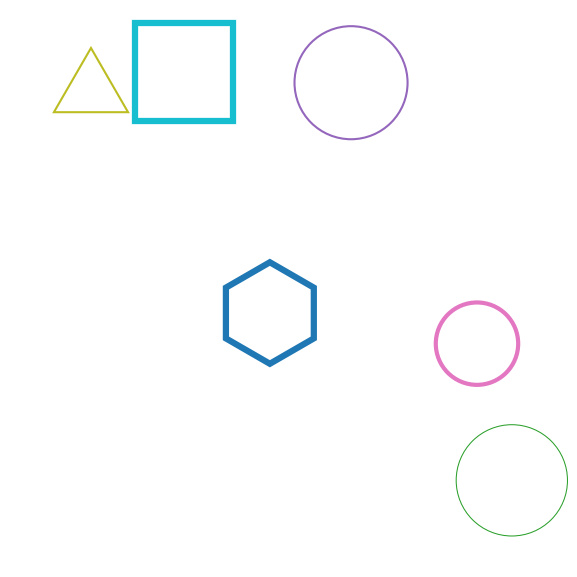[{"shape": "hexagon", "thickness": 3, "radius": 0.44, "center": [0.467, 0.457]}, {"shape": "circle", "thickness": 0.5, "radius": 0.48, "center": [0.886, 0.167]}, {"shape": "circle", "thickness": 1, "radius": 0.49, "center": [0.608, 0.856]}, {"shape": "circle", "thickness": 2, "radius": 0.36, "center": [0.826, 0.404]}, {"shape": "triangle", "thickness": 1, "radius": 0.37, "center": [0.158, 0.842]}, {"shape": "square", "thickness": 3, "radius": 0.42, "center": [0.319, 0.874]}]